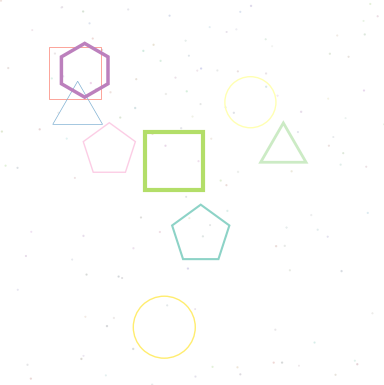[{"shape": "pentagon", "thickness": 1.5, "radius": 0.39, "center": [0.521, 0.39]}, {"shape": "circle", "thickness": 1, "radius": 0.33, "center": [0.65, 0.734]}, {"shape": "square", "thickness": 0.5, "radius": 0.34, "center": [0.194, 0.81]}, {"shape": "triangle", "thickness": 0.5, "radius": 0.37, "center": [0.202, 0.714]}, {"shape": "square", "thickness": 3, "radius": 0.37, "center": [0.451, 0.582]}, {"shape": "pentagon", "thickness": 1, "radius": 0.36, "center": [0.284, 0.61]}, {"shape": "hexagon", "thickness": 2.5, "radius": 0.35, "center": [0.22, 0.817]}, {"shape": "triangle", "thickness": 2, "radius": 0.34, "center": [0.736, 0.613]}, {"shape": "circle", "thickness": 1, "radius": 0.4, "center": [0.427, 0.15]}]